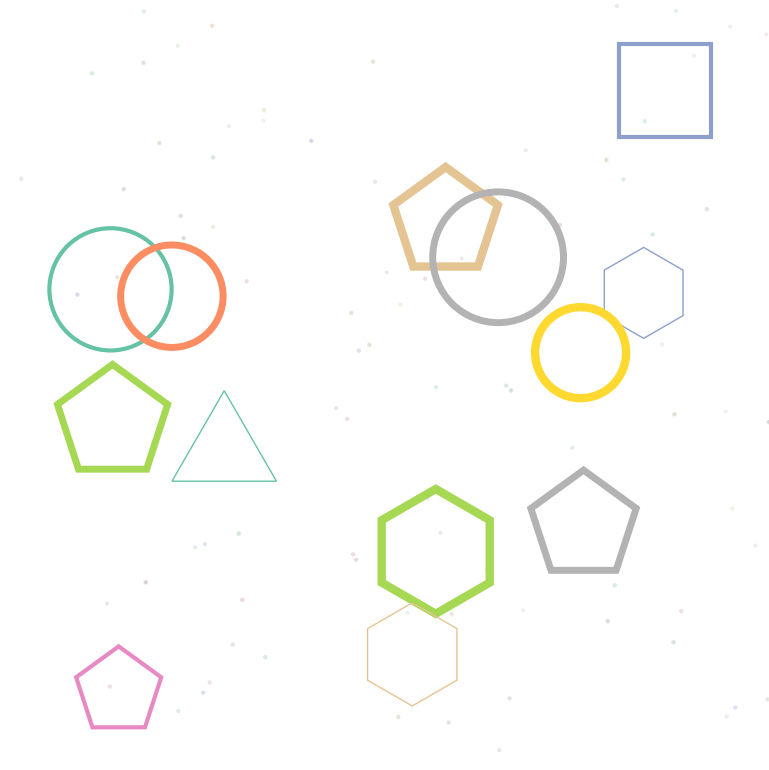[{"shape": "triangle", "thickness": 0.5, "radius": 0.39, "center": [0.291, 0.414]}, {"shape": "circle", "thickness": 1.5, "radius": 0.4, "center": [0.144, 0.624]}, {"shape": "circle", "thickness": 2.5, "radius": 0.33, "center": [0.223, 0.615]}, {"shape": "square", "thickness": 1.5, "radius": 0.3, "center": [0.863, 0.883]}, {"shape": "hexagon", "thickness": 0.5, "radius": 0.3, "center": [0.836, 0.62]}, {"shape": "pentagon", "thickness": 1.5, "radius": 0.29, "center": [0.154, 0.102]}, {"shape": "hexagon", "thickness": 3, "radius": 0.41, "center": [0.566, 0.284]}, {"shape": "pentagon", "thickness": 2.5, "radius": 0.38, "center": [0.146, 0.452]}, {"shape": "circle", "thickness": 3, "radius": 0.3, "center": [0.754, 0.542]}, {"shape": "pentagon", "thickness": 3, "radius": 0.36, "center": [0.579, 0.712]}, {"shape": "hexagon", "thickness": 0.5, "radius": 0.33, "center": [0.535, 0.15]}, {"shape": "pentagon", "thickness": 2.5, "radius": 0.36, "center": [0.758, 0.318]}, {"shape": "circle", "thickness": 2.5, "radius": 0.42, "center": [0.647, 0.666]}]